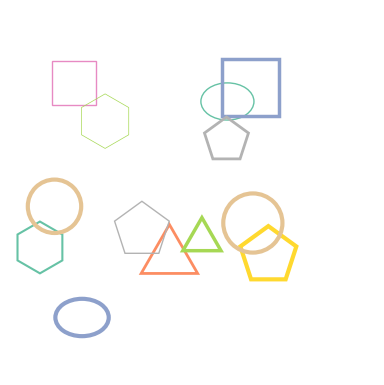[{"shape": "oval", "thickness": 1, "radius": 0.34, "center": [0.591, 0.736]}, {"shape": "hexagon", "thickness": 1.5, "radius": 0.34, "center": [0.104, 0.357]}, {"shape": "triangle", "thickness": 2, "radius": 0.42, "center": [0.44, 0.332]}, {"shape": "oval", "thickness": 3, "radius": 0.35, "center": [0.213, 0.175]}, {"shape": "square", "thickness": 2.5, "radius": 0.37, "center": [0.651, 0.773]}, {"shape": "square", "thickness": 1, "radius": 0.29, "center": [0.191, 0.784]}, {"shape": "triangle", "thickness": 2.5, "radius": 0.29, "center": [0.524, 0.377]}, {"shape": "hexagon", "thickness": 0.5, "radius": 0.35, "center": [0.273, 0.685]}, {"shape": "pentagon", "thickness": 3, "radius": 0.38, "center": [0.697, 0.336]}, {"shape": "circle", "thickness": 3, "radius": 0.38, "center": [0.657, 0.421]}, {"shape": "circle", "thickness": 3, "radius": 0.35, "center": [0.142, 0.464]}, {"shape": "pentagon", "thickness": 1, "radius": 0.37, "center": [0.369, 0.402]}, {"shape": "pentagon", "thickness": 2, "radius": 0.3, "center": [0.588, 0.636]}]